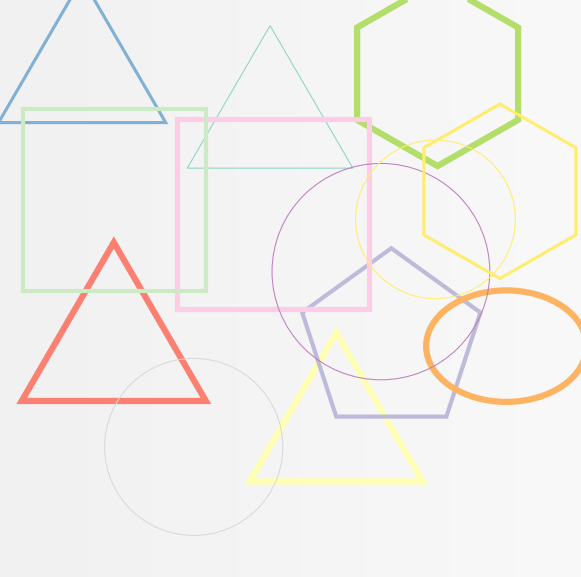[{"shape": "triangle", "thickness": 0.5, "radius": 0.82, "center": [0.465, 0.79]}, {"shape": "triangle", "thickness": 3, "radius": 0.86, "center": [0.578, 0.251]}, {"shape": "pentagon", "thickness": 2, "radius": 0.81, "center": [0.673, 0.408]}, {"shape": "triangle", "thickness": 3, "radius": 0.91, "center": [0.196, 0.396]}, {"shape": "triangle", "thickness": 1.5, "radius": 0.83, "center": [0.141, 0.87]}, {"shape": "oval", "thickness": 3, "radius": 0.69, "center": [0.871, 0.4]}, {"shape": "hexagon", "thickness": 3, "radius": 0.8, "center": [0.753, 0.872]}, {"shape": "square", "thickness": 2.5, "radius": 0.82, "center": [0.47, 0.629]}, {"shape": "circle", "thickness": 0.5, "radius": 0.77, "center": [0.333, 0.225]}, {"shape": "circle", "thickness": 0.5, "radius": 0.94, "center": [0.655, 0.529]}, {"shape": "square", "thickness": 2, "radius": 0.79, "center": [0.197, 0.653]}, {"shape": "hexagon", "thickness": 1.5, "radius": 0.75, "center": [0.86, 0.668]}, {"shape": "circle", "thickness": 0.5, "radius": 0.69, "center": [0.749, 0.619]}]